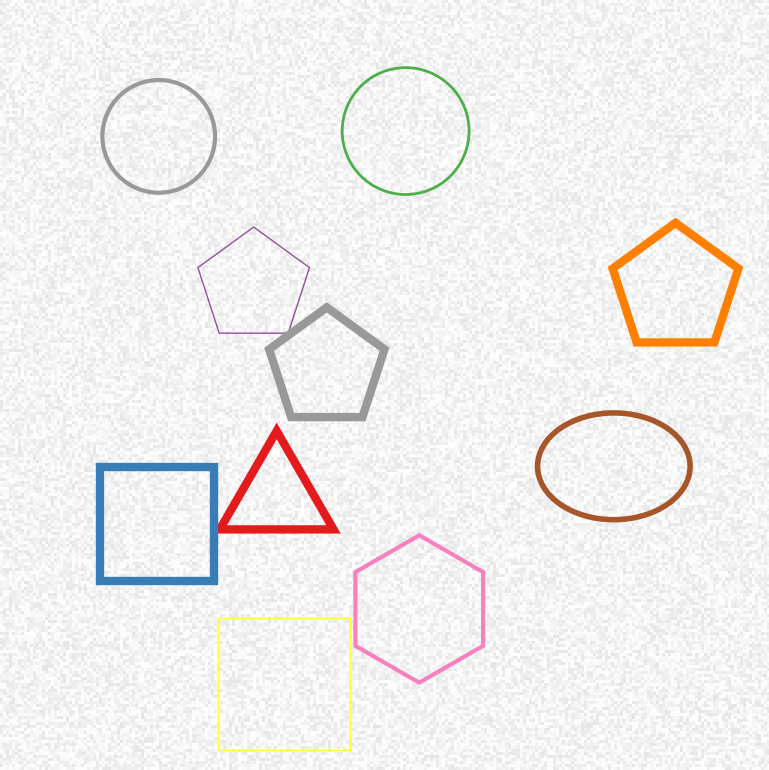[{"shape": "triangle", "thickness": 3, "radius": 0.43, "center": [0.359, 0.355]}, {"shape": "square", "thickness": 3, "radius": 0.37, "center": [0.204, 0.319]}, {"shape": "circle", "thickness": 1, "radius": 0.41, "center": [0.527, 0.83]}, {"shape": "pentagon", "thickness": 0.5, "radius": 0.38, "center": [0.329, 0.629]}, {"shape": "pentagon", "thickness": 3, "radius": 0.43, "center": [0.877, 0.625]}, {"shape": "square", "thickness": 0.5, "radius": 0.43, "center": [0.369, 0.111]}, {"shape": "oval", "thickness": 2, "radius": 0.5, "center": [0.797, 0.394]}, {"shape": "hexagon", "thickness": 1.5, "radius": 0.48, "center": [0.544, 0.209]}, {"shape": "pentagon", "thickness": 3, "radius": 0.39, "center": [0.424, 0.522]}, {"shape": "circle", "thickness": 1.5, "radius": 0.37, "center": [0.206, 0.823]}]